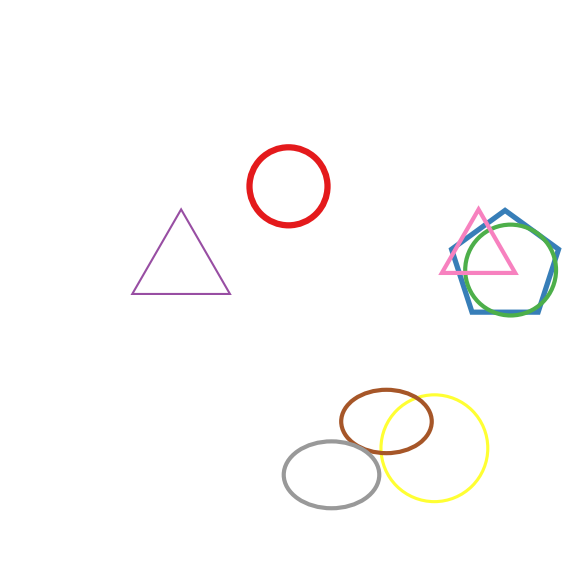[{"shape": "circle", "thickness": 3, "radius": 0.34, "center": [0.5, 0.677]}, {"shape": "pentagon", "thickness": 2.5, "radius": 0.49, "center": [0.875, 0.537]}, {"shape": "circle", "thickness": 2, "radius": 0.39, "center": [0.884, 0.531]}, {"shape": "triangle", "thickness": 1, "radius": 0.49, "center": [0.314, 0.539]}, {"shape": "circle", "thickness": 1.5, "radius": 0.46, "center": [0.752, 0.223]}, {"shape": "oval", "thickness": 2, "radius": 0.39, "center": [0.669, 0.269]}, {"shape": "triangle", "thickness": 2, "radius": 0.37, "center": [0.829, 0.563]}, {"shape": "oval", "thickness": 2, "radius": 0.41, "center": [0.574, 0.177]}]